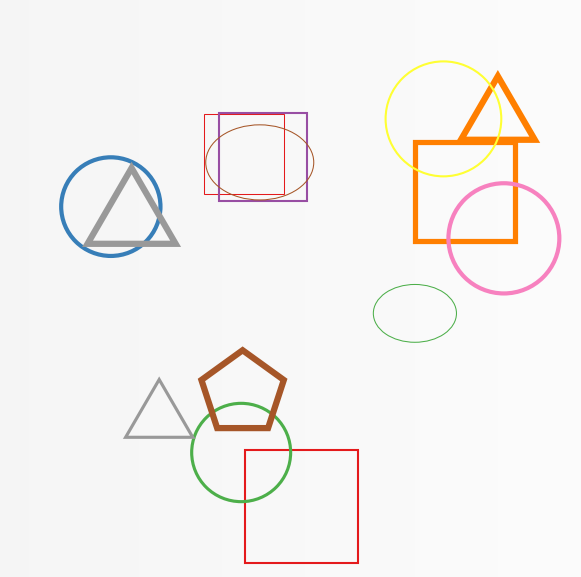[{"shape": "square", "thickness": 1, "radius": 0.49, "center": [0.519, 0.122]}, {"shape": "square", "thickness": 0.5, "radius": 0.34, "center": [0.42, 0.732]}, {"shape": "circle", "thickness": 2, "radius": 0.43, "center": [0.191, 0.641]}, {"shape": "circle", "thickness": 1.5, "radius": 0.43, "center": [0.415, 0.216]}, {"shape": "oval", "thickness": 0.5, "radius": 0.36, "center": [0.714, 0.456]}, {"shape": "square", "thickness": 1, "radius": 0.38, "center": [0.452, 0.727]}, {"shape": "square", "thickness": 2.5, "radius": 0.43, "center": [0.8, 0.667]}, {"shape": "triangle", "thickness": 3, "radius": 0.37, "center": [0.857, 0.794]}, {"shape": "circle", "thickness": 1, "radius": 0.5, "center": [0.763, 0.793]}, {"shape": "pentagon", "thickness": 3, "radius": 0.37, "center": [0.417, 0.318]}, {"shape": "oval", "thickness": 0.5, "radius": 0.46, "center": [0.447, 0.718]}, {"shape": "circle", "thickness": 2, "radius": 0.48, "center": [0.867, 0.586]}, {"shape": "triangle", "thickness": 1.5, "radius": 0.33, "center": [0.274, 0.275]}, {"shape": "triangle", "thickness": 3, "radius": 0.44, "center": [0.226, 0.621]}]